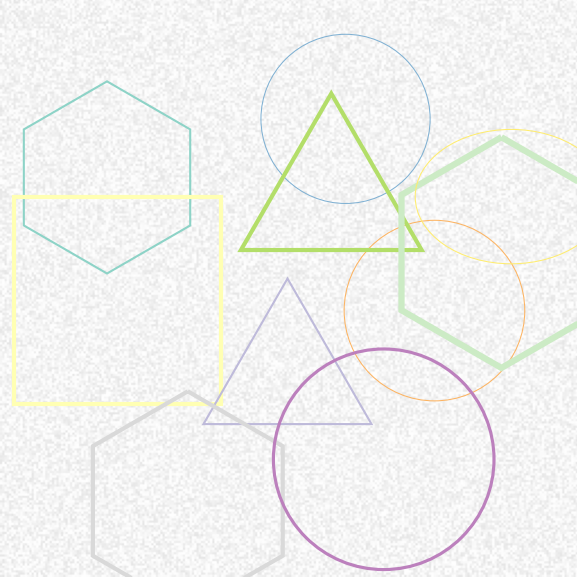[{"shape": "hexagon", "thickness": 1, "radius": 0.83, "center": [0.185, 0.692]}, {"shape": "square", "thickness": 2, "radius": 0.9, "center": [0.203, 0.479]}, {"shape": "triangle", "thickness": 1, "radius": 0.84, "center": [0.498, 0.349]}, {"shape": "circle", "thickness": 0.5, "radius": 0.73, "center": [0.598, 0.793]}, {"shape": "circle", "thickness": 0.5, "radius": 0.78, "center": [0.752, 0.461]}, {"shape": "triangle", "thickness": 2, "radius": 0.9, "center": [0.574, 0.657]}, {"shape": "hexagon", "thickness": 2, "radius": 0.95, "center": [0.325, 0.132]}, {"shape": "circle", "thickness": 1.5, "radius": 0.96, "center": [0.664, 0.204]}, {"shape": "hexagon", "thickness": 3, "radius": 1.0, "center": [0.868, 0.562]}, {"shape": "oval", "thickness": 0.5, "radius": 0.83, "center": [0.885, 0.659]}]